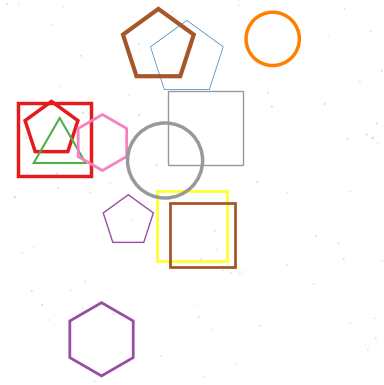[{"shape": "pentagon", "thickness": 2.5, "radius": 0.36, "center": [0.134, 0.665]}, {"shape": "square", "thickness": 2.5, "radius": 0.47, "center": [0.142, 0.637]}, {"shape": "pentagon", "thickness": 0.5, "radius": 0.5, "center": [0.485, 0.848]}, {"shape": "triangle", "thickness": 1.5, "radius": 0.39, "center": [0.155, 0.616]}, {"shape": "pentagon", "thickness": 1, "radius": 0.34, "center": [0.333, 0.426]}, {"shape": "hexagon", "thickness": 2, "radius": 0.48, "center": [0.264, 0.119]}, {"shape": "circle", "thickness": 2.5, "radius": 0.35, "center": [0.708, 0.899]}, {"shape": "square", "thickness": 2, "radius": 0.46, "center": [0.498, 0.412]}, {"shape": "square", "thickness": 2, "radius": 0.42, "center": [0.526, 0.39]}, {"shape": "pentagon", "thickness": 3, "radius": 0.48, "center": [0.411, 0.88]}, {"shape": "hexagon", "thickness": 2, "radius": 0.36, "center": [0.266, 0.63]}, {"shape": "circle", "thickness": 2.5, "radius": 0.49, "center": [0.429, 0.583]}, {"shape": "square", "thickness": 1, "radius": 0.48, "center": [0.533, 0.667]}]